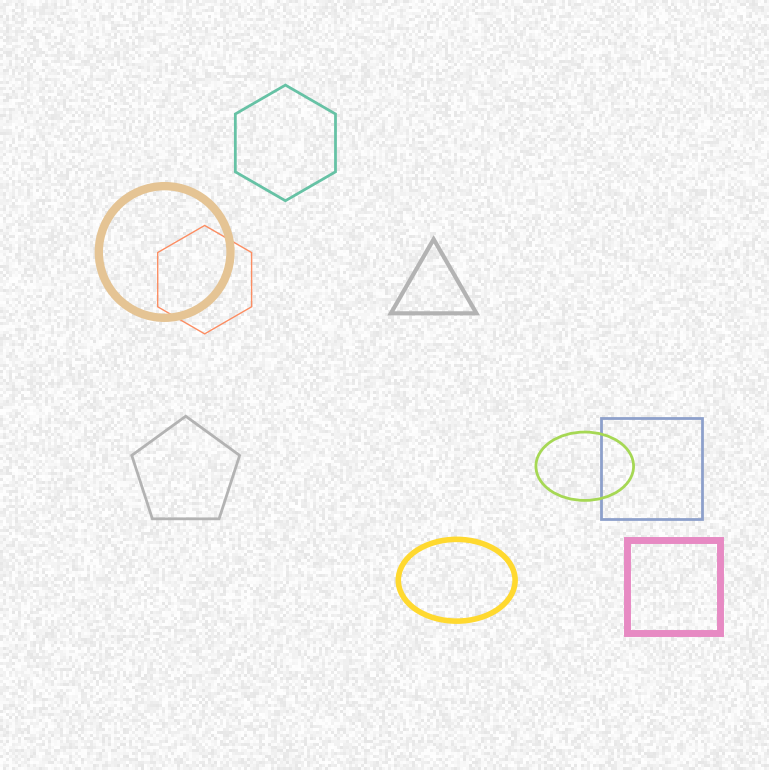[{"shape": "hexagon", "thickness": 1, "radius": 0.38, "center": [0.371, 0.814]}, {"shape": "hexagon", "thickness": 0.5, "radius": 0.35, "center": [0.266, 0.637]}, {"shape": "square", "thickness": 1, "radius": 0.33, "center": [0.846, 0.391]}, {"shape": "square", "thickness": 2.5, "radius": 0.3, "center": [0.875, 0.238]}, {"shape": "oval", "thickness": 1, "radius": 0.32, "center": [0.759, 0.394]}, {"shape": "oval", "thickness": 2, "radius": 0.38, "center": [0.593, 0.246]}, {"shape": "circle", "thickness": 3, "radius": 0.43, "center": [0.214, 0.673]}, {"shape": "triangle", "thickness": 1.5, "radius": 0.32, "center": [0.563, 0.625]}, {"shape": "pentagon", "thickness": 1, "radius": 0.37, "center": [0.241, 0.386]}]